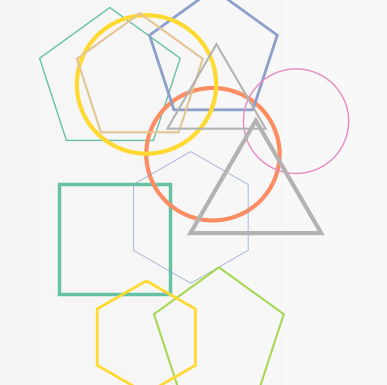[{"shape": "pentagon", "thickness": 1, "radius": 0.95, "center": [0.284, 0.79]}, {"shape": "square", "thickness": 2.5, "radius": 0.72, "center": [0.295, 0.379]}, {"shape": "circle", "thickness": 3, "radius": 0.86, "center": [0.549, 0.599]}, {"shape": "pentagon", "thickness": 2, "radius": 0.87, "center": [0.551, 0.855]}, {"shape": "hexagon", "thickness": 0.5, "radius": 0.85, "center": [0.492, 0.435]}, {"shape": "circle", "thickness": 1, "radius": 0.68, "center": [0.764, 0.685]}, {"shape": "pentagon", "thickness": 1.5, "radius": 0.88, "center": [0.565, 0.13]}, {"shape": "hexagon", "thickness": 2, "radius": 0.73, "center": [0.378, 0.124]}, {"shape": "circle", "thickness": 3, "radius": 0.9, "center": [0.378, 0.781]}, {"shape": "pentagon", "thickness": 1.5, "radius": 0.85, "center": [0.361, 0.794]}, {"shape": "triangle", "thickness": 3, "radius": 0.97, "center": [0.66, 0.492]}, {"shape": "triangle", "thickness": 1.5, "radius": 0.73, "center": [0.559, 0.739]}]